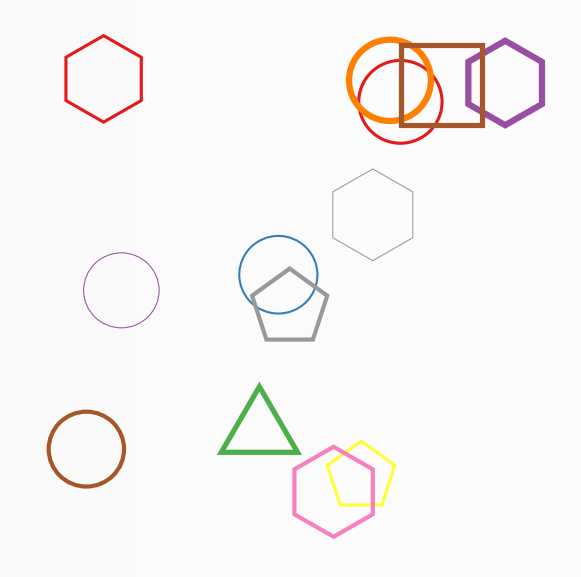[{"shape": "circle", "thickness": 1.5, "radius": 0.36, "center": [0.689, 0.823]}, {"shape": "hexagon", "thickness": 1.5, "radius": 0.37, "center": [0.178, 0.863]}, {"shape": "circle", "thickness": 1, "radius": 0.34, "center": [0.479, 0.523]}, {"shape": "triangle", "thickness": 2.5, "radius": 0.38, "center": [0.446, 0.254]}, {"shape": "hexagon", "thickness": 3, "radius": 0.37, "center": [0.869, 0.855]}, {"shape": "circle", "thickness": 0.5, "radius": 0.32, "center": [0.209, 0.496]}, {"shape": "circle", "thickness": 3, "radius": 0.35, "center": [0.671, 0.86]}, {"shape": "pentagon", "thickness": 1.5, "radius": 0.31, "center": [0.621, 0.174]}, {"shape": "circle", "thickness": 2, "radius": 0.32, "center": [0.149, 0.221]}, {"shape": "square", "thickness": 2.5, "radius": 0.35, "center": [0.759, 0.852]}, {"shape": "hexagon", "thickness": 2, "radius": 0.39, "center": [0.574, 0.148]}, {"shape": "hexagon", "thickness": 0.5, "radius": 0.4, "center": [0.641, 0.627]}, {"shape": "pentagon", "thickness": 2, "radius": 0.34, "center": [0.498, 0.466]}]